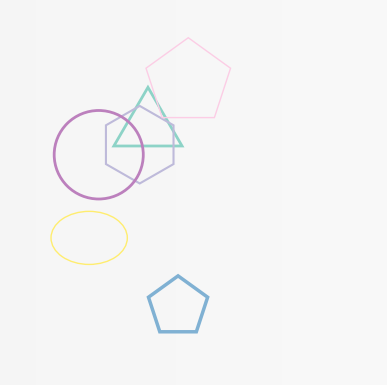[{"shape": "triangle", "thickness": 2, "radius": 0.51, "center": [0.382, 0.672]}, {"shape": "hexagon", "thickness": 1.5, "radius": 0.5, "center": [0.361, 0.624]}, {"shape": "pentagon", "thickness": 2.5, "radius": 0.4, "center": [0.46, 0.203]}, {"shape": "pentagon", "thickness": 1, "radius": 0.57, "center": [0.486, 0.787]}, {"shape": "circle", "thickness": 2, "radius": 0.57, "center": [0.255, 0.598]}, {"shape": "oval", "thickness": 1, "radius": 0.49, "center": [0.23, 0.382]}]